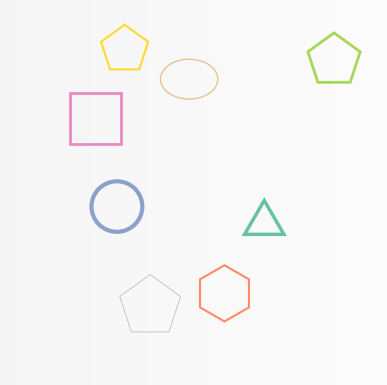[{"shape": "triangle", "thickness": 2.5, "radius": 0.29, "center": [0.682, 0.421]}, {"shape": "hexagon", "thickness": 1.5, "radius": 0.36, "center": [0.579, 0.238]}, {"shape": "circle", "thickness": 3, "radius": 0.33, "center": [0.302, 0.463]}, {"shape": "square", "thickness": 2, "radius": 0.33, "center": [0.245, 0.692]}, {"shape": "pentagon", "thickness": 2, "radius": 0.36, "center": [0.862, 0.844]}, {"shape": "pentagon", "thickness": 1.5, "radius": 0.32, "center": [0.322, 0.872]}, {"shape": "oval", "thickness": 1, "radius": 0.37, "center": [0.488, 0.794]}, {"shape": "pentagon", "thickness": 0.5, "radius": 0.41, "center": [0.387, 0.204]}]